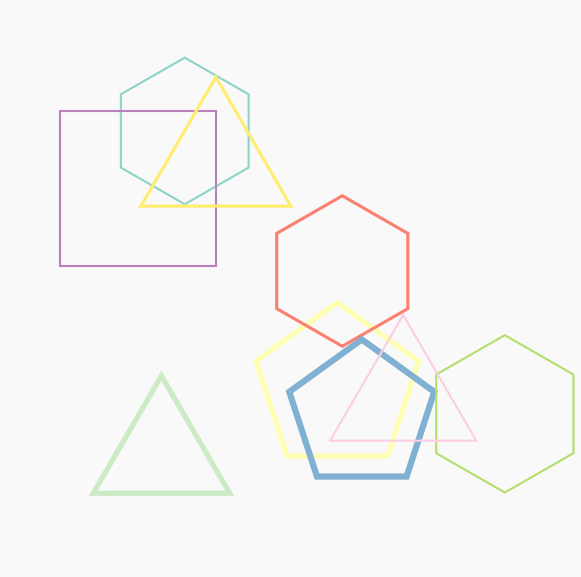[{"shape": "hexagon", "thickness": 1, "radius": 0.63, "center": [0.318, 0.772]}, {"shape": "pentagon", "thickness": 2.5, "radius": 0.74, "center": [0.58, 0.328]}, {"shape": "hexagon", "thickness": 1.5, "radius": 0.65, "center": [0.589, 0.53]}, {"shape": "pentagon", "thickness": 3, "radius": 0.66, "center": [0.622, 0.28]}, {"shape": "hexagon", "thickness": 1, "radius": 0.68, "center": [0.869, 0.282]}, {"shape": "triangle", "thickness": 1, "radius": 0.73, "center": [0.694, 0.309]}, {"shape": "square", "thickness": 1, "radius": 0.67, "center": [0.237, 0.672]}, {"shape": "triangle", "thickness": 2.5, "radius": 0.68, "center": [0.278, 0.213]}, {"shape": "triangle", "thickness": 1.5, "radius": 0.75, "center": [0.371, 0.717]}]